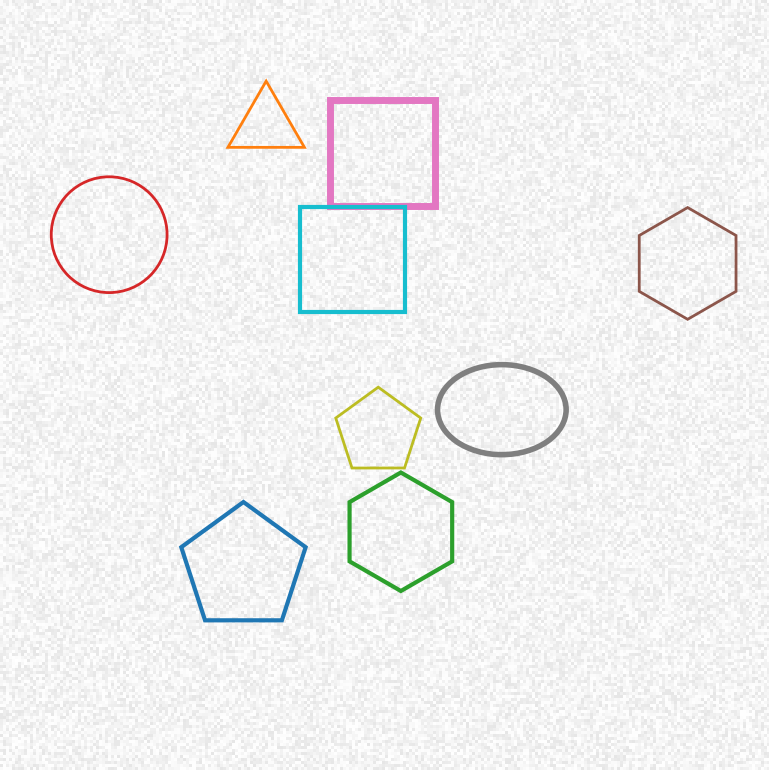[{"shape": "pentagon", "thickness": 1.5, "radius": 0.42, "center": [0.316, 0.263]}, {"shape": "triangle", "thickness": 1, "radius": 0.29, "center": [0.346, 0.837]}, {"shape": "hexagon", "thickness": 1.5, "radius": 0.38, "center": [0.521, 0.309]}, {"shape": "circle", "thickness": 1, "radius": 0.38, "center": [0.142, 0.695]}, {"shape": "hexagon", "thickness": 1, "radius": 0.36, "center": [0.893, 0.658]}, {"shape": "square", "thickness": 2.5, "radius": 0.34, "center": [0.497, 0.801]}, {"shape": "oval", "thickness": 2, "radius": 0.42, "center": [0.652, 0.468]}, {"shape": "pentagon", "thickness": 1, "radius": 0.29, "center": [0.491, 0.439]}, {"shape": "square", "thickness": 1.5, "radius": 0.34, "center": [0.458, 0.663]}]